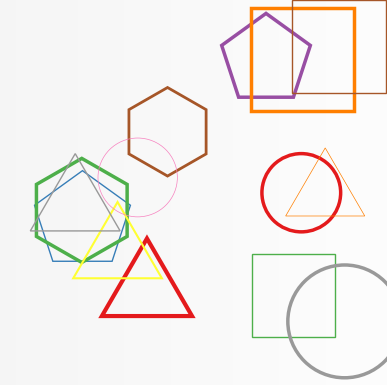[{"shape": "circle", "thickness": 2.5, "radius": 0.51, "center": [0.778, 0.499]}, {"shape": "triangle", "thickness": 3, "radius": 0.67, "center": [0.379, 0.246]}, {"shape": "pentagon", "thickness": 1, "radius": 0.65, "center": [0.213, 0.427]}, {"shape": "hexagon", "thickness": 2.5, "radius": 0.68, "center": [0.211, 0.453]}, {"shape": "square", "thickness": 1, "radius": 0.53, "center": [0.758, 0.233]}, {"shape": "pentagon", "thickness": 2.5, "radius": 0.6, "center": [0.687, 0.845]}, {"shape": "triangle", "thickness": 0.5, "radius": 0.59, "center": [0.839, 0.498]}, {"shape": "square", "thickness": 2.5, "radius": 0.67, "center": [0.781, 0.846]}, {"shape": "triangle", "thickness": 1.5, "radius": 0.66, "center": [0.303, 0.343]}, {"shape": "square", "thickness": 1, "radius": 0.61, "center": [0.874, 0.88]}, {"shape": "hexagon", "thickness": 2, "radius": 0.57, "center": [0.432, 0.658]}, {"shape": "circle", "thickness": 0.5, "radius": 0.51, "center": [0.355, 0.539]}, {"shape": "triangle", "thickness": 1, "radius": 0.67, "center": [0.194, 0.467]}, {"shape": "circle", "thickness": 2.5, "radius": 0.73, "center": [0.889, 0.165]}]